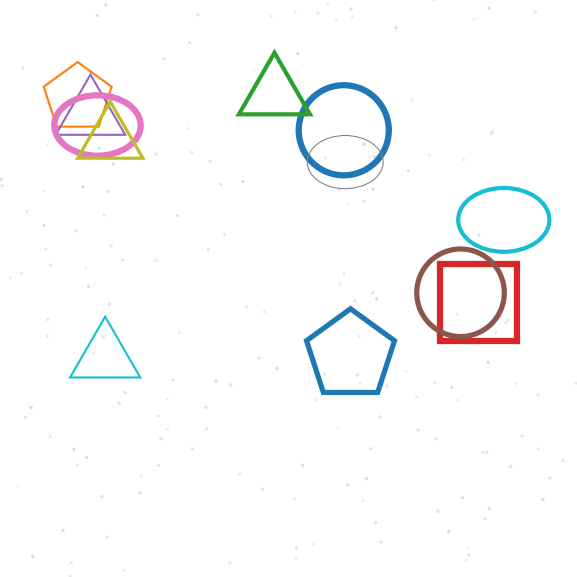[{"shape": "pentagon", "thickness": 2.5, "radius": 0.4, "center": [0.607, 0.384]}, {"shape": "circle", "thickness": 3, "radius": 0.39, "center": [0.595, 0.774]}, {"shape": "pentagon", "thickness": 1, "radius": 0.31, "center": [0.135, 0.83]}, {"shape": "triangle", "thickness": 2, "radius": 0.36, "center": [0.475, 0.837]}, {"shape": "square", "thickness": 3, "radius": 0.33, "center": [0.829, 0.475]}, {"shape": "triangle", "thickness": 1, "radius": 0.35, "center": [0.157, 0.8]}, {"shape": "circle", "thickness": 2.5, "radius": 0.38, "center": [0.797, 0.492]}, {"shape": "oval", "thickness": 3, "radius": 0.37, "center": [0.169, 0.782]}, {"shape": "oval", "thickness": 0.5, "radius": 0.33, "center": [0.598, 0.718]}, {"shape": "triangle", "thickness": 1.5, "radius": 0.33, "center": [0.191, 0.758]}, {"shape": "triangle", "thickness": 1, "radius": 0.35, "center": [0.182, 0.381]}, {"shape": "oval", "thickness": 2, "radius": 0.39, "center": [0.872, 0.618]}]